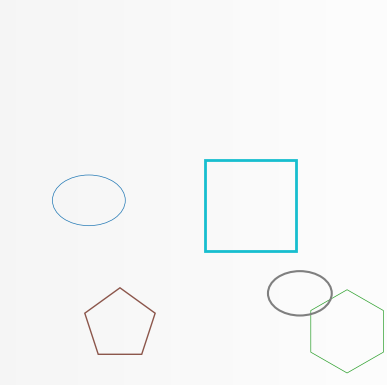[{"shape": "oval", "thickness": 0.5, "radius": 0.47, "center": [0.229, 0.48]}, {"shape": "hexagon", "thickness": 0.5, "radius": 0.54, "center": [0.896, 0.139]}, {"shape": "pentagon", "thickness": 1, "radius": 0.48, "center": [0.31, 0.157]}, {"shape": "oval", "thickness": 1.5, "radius": 0.41, "center": [0.774, 0.238]}, {"shape": "square", "thickness": 2, "radius": 0.59, "center": [0.646, 0.465]}]